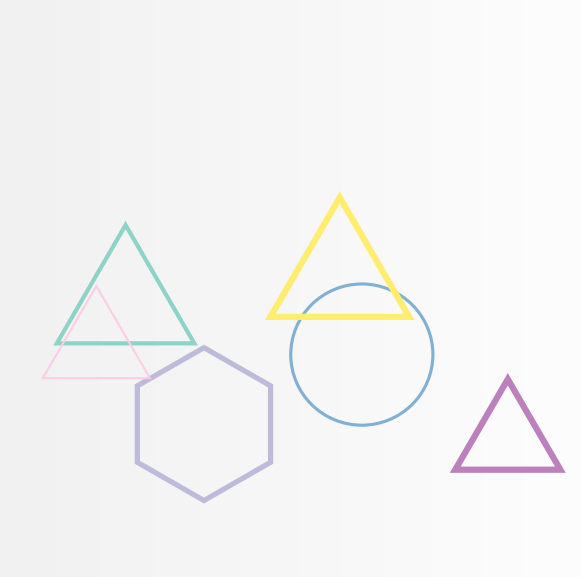[{"shape": "triangle", "thickness": 2, "radius": 0.68, "center": [0.216, 0.473]}, {"shape": "hexagon", "thickness": 2.5, "radius": 0.66, "center": [0.351, 0.265]}, {"shape": "circle", "thickness": 1.5, "radius": 0.61, "center": [0.622, 0.385]}, {"shape": "triangle", "thickness": 1, "radius": 0.53, "center": [0.166, 0.398]}, {"shape": "triangle", "thickness": 3, "radius": 0.52, "center": [0.874, 0.238]}, {"shape": "triangle", "thickness": 3, "radius": 0.69, "center": [0.585, 0.519]}]